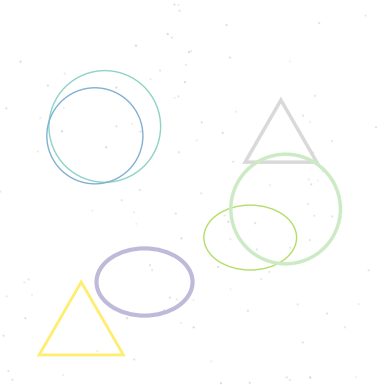[{"shape": "circle", "thickness": 1, "radius": 0.73, "center": [0.272, 0.672]}, {"shape": "oval", "thickness": 3, "radius": 0.62, "center": [0.375, 0.268]}, {"shape": "circle", "thickness": 1, "radius": 0.62, "center": [0.246, 0.647]}, {"shape": "oval", "thickness": 1, "radius": 0.6, "center": [0.65, 0.383]}, {"shape": "triangle", "thickness": 2.5, "radius": 0.54, "center": [0.73, 0.633]}, {"shape": "circle", "thickness": 2.5, "radius": 0.71, "center": [0.742, 0.457]}, {"shape": "triangle", "thickness": 2, "radius": 0.63, "center": [0.211, 0.141]}]